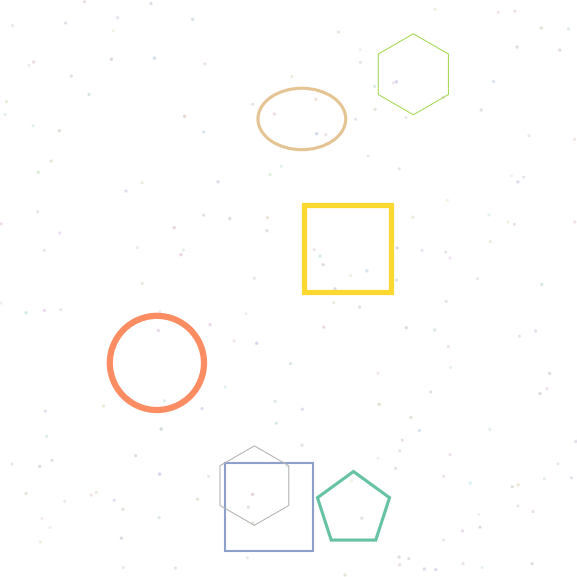[{"shape": "pentagon", "thickness": 1.5, "radius": 0.33, "center": [0.612, 0.117]}, {"shape": "circle", "thickness": 3, "radius": 0.41, "center": [0.272, 0.371]}, {"shape": "square", "thickness": 1, "radius": 0.38, "center": [0.466, 0.121]}, {"shape": "hexagon", "thickness": 0.5, "radius": 0.35, "center": [0.716, 0.87]}, {"shape": "square", "thickness": 2.5, "radius": 0.38, "center": [0.602, 0.569]}, {"shape": "oval", "thickness": 1.5, "radius": 0.38, "center": [0.523, 0.793]}, {"shape": "hexagon", "thickness": 0.5, "radius": 0.34, "center": [0.44, 0.158]}]